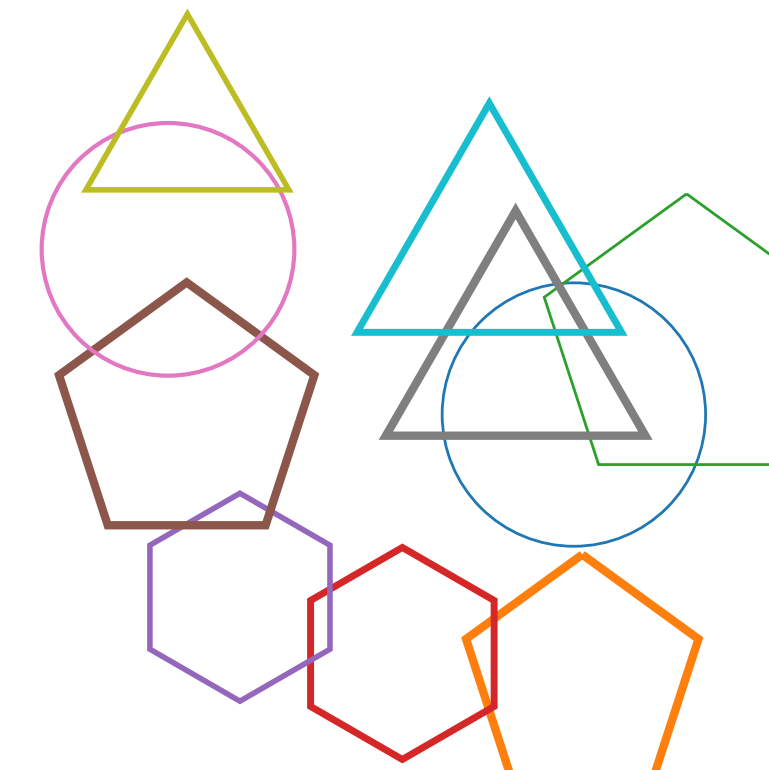[{"shape": "circle", "thickness": 1, "radius": 0.86, "center": [0.745, 0.462]}, {"shape": "pentagon", "thickness": 3, "radius": 0.79, "center": [0.756, 0.121]}, {"shape": "pentagon", "thickness": 1, "radius": 0.97, "center": [0.892, 0.554]}, {"shape": "hexagon", "thickness": 2.5, "radius": 0.69, "center": [0.523, 0.151]}, {"shape": "hexagon", "thickness": 2, "radius": 0.68, "center": [0.312, 0.224]}, {"shape": "pentagon", "thickness": 3, "radius": 0.87, "center": [0.242, 0.459]}, {"shape": "circle", "thickness": 1.5, "radius": 0.82, "center": [0.218, 0.676]}, {"shape": "triangle", "thickness": 3, "radius": 0.97, "center": [0.67, 0.531]}, {"shape": "triangle", "thickness": 2, "radius": 0.76, "center": [0.243, 0.83]}, {"shape": "triangle", "thickness": 2.5, "radius": 0.99, "center": [0.635, 0.668]}]